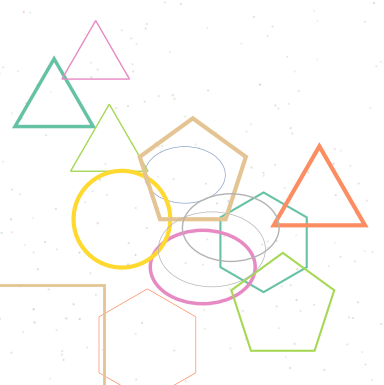[{"shape": "triangle", "thickness": 2.5, "radius": 0.59, "center": [0.14, 0.73]}, {"shape": "hexagon", "thickness": 1.5, "radius": 0.65, "center": [0.685, 0.371]}, {"shape": "triangle", "thickness": 3, "radius": 0.68, "center": [0.83, 0.483]}, {"shape": "hexagon", "thickness": 0.5, "radius": 0.73, "center": [0.383, 0.105]}, {"shape": "oval", "thickness": 0.5, "radius": 0.53, "center": [0.48, 0.546]}, {"shape": "triangle", "thickness": 1, "radius": 0.51, "center": [0.249, 0.845]}, {"shape": "oval", "thickness": 2.5, "radius": 0.68, "center": [0.527, 0.306]}, {"shape": "pentagon", "thickness": 1.5, "radius": 0.7, "center": [0.734, 0.203]}, {"shape": "triangle", "thickness": 1, "radius": 0.58, "center": [0.284, 0.613]}, {"shape": "circle", "thickness": 3, "radius": 0.63, "center": [0.317, 0.431]}, {"shape": "square", "thickness": 2, "radius": 0.73, "center": [0.126, 0.116]}, {"shape": "pentagon", "thickness": 3, "radius": 0.72, "center": [0.501, 0.548]}, {"shape": "oval", "thickness": 1, "radius": 0.63, "center": [0.599, 0.409]}, {"shape": "oval", "thickness": 0.5, "radius": 0.7, "center": [0.55, 0.352]}]